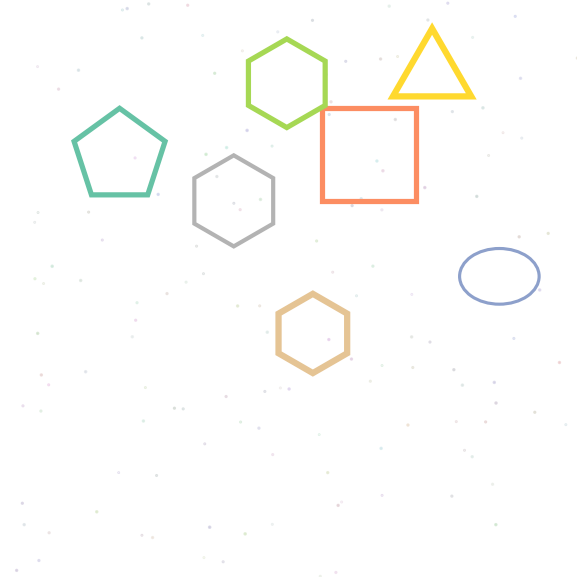[{"shape": "pentagon", "thickness": 2.5, "radius": 0.41, "center": [0.207, 0.729]}, {"shape": "square", "thickness": 2.5, "radius": 0.41, "center": [0.639, 0.732]}, {"shape": "oval", "thickness": 1.5, "radius": 0.34, "center": [0.865, 0.521]}, {"shape": "hexagon", "thickness": 2.5, "radius": 0.38, "center": [0.497, 0.855]}, {"shape": "triangle", "thickness": 3, "radius": 0.39, "center": [0.748, 0.871]}, {"shape": "hexagon", "thickness": 3, "radius": 0.34, "center": [0.542, 0.422]}, {"shape": "hexagon", "thickness": 2, "radius": 0.39, "center": [0.405, 0.651]}]